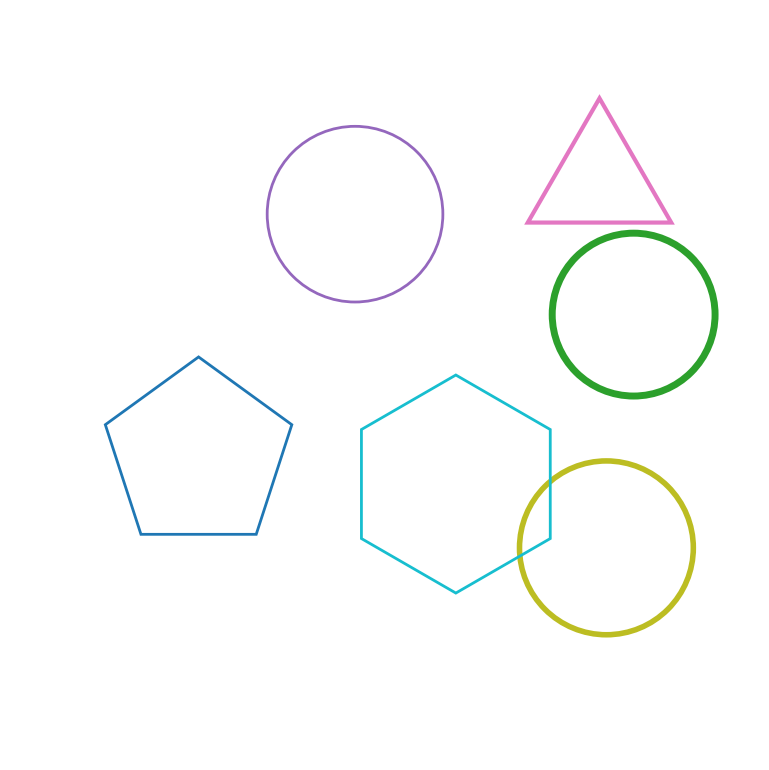[{"shape": "pentagon", "thickness": 1, "radius": 0.64, "center": [0.258, 0.409]}, {"shape": "circle", "thickness": 2.5, "radius": 0.53, "center": [0.823, 0.591]}, {"shape": "circle", "thickness": 1, "radius": 0.57, "center": [0.461, 0.722]}, {"shape": "triangle", "thickness": 1.5, "radius": 0.54, "center": [0.779, 0.765]}, {"shape": "circle", "thickness": 2, "radius": 0.56, "center": [0.788, 0.289]}, {"shape": "hexagon", "thickness": 1, "radius": 0.71, "center": [0.592, 0.371]}]